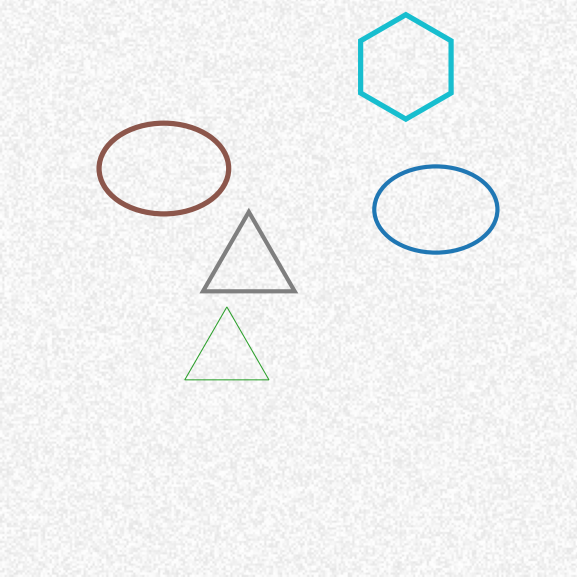[{"shape": "oval", "thickness": 2, "radius": 0.53, "center": [0.755, 0.636]}, {"shape": "triangle", "thickness": 0.5, "radius": 0.42, "center": [0.393, 0.383]}, {"shape": "oval", "thickness": 2.5, "radius": 0.56, "center": [0.284, 0.707]}, {"shape": "triangle", "thickness": 2, "radius": 0.46, "center": [0.431, 0.541]}, {"shape": "hexagon", "thickness": 2.5, "radius": 0.45, "center": [0.703, 0.883]}]